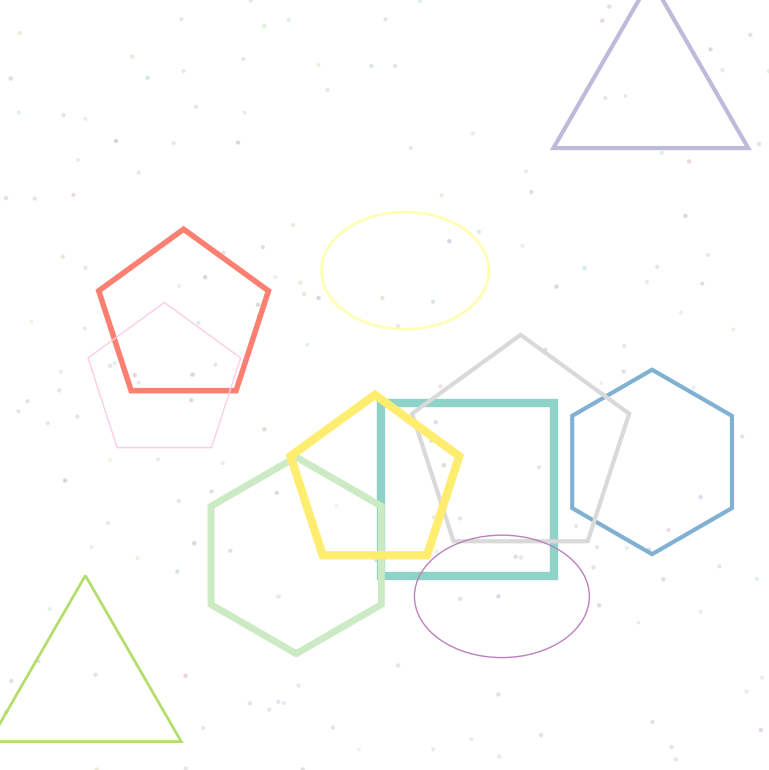[{"shape": "square", "thickness": 3, "radius": 0.56, "center": [0.607, 0.364]}, {"shape": "oval", "thickness": 1, "radius": 0.54, "center": [0.526, 0.649]}, {"shape": "triangle", "thickness": 1.5, "radius": 0.73, "center": [0.845, 0.881]}, {"shape": "pentagon", "thickness": 2, "radius": 0.58, "center": [0.238, 0.586]}, {"shape": "hexagon", "thickness": 1.5, "radius": 0.6, "center": [0.847, 0.4]}, {"shape": "triangle", "thickness": 1, "radius": 0.72, "center": [0.111, 0.109]}, {"shape": "pentagon", "thickness": 0.5, "radius": 0.52, "center": [0.213, 0.503]}, {"shape": "pentagon", "thickness": 1.5, "radius": 0.74, "center": [0.676, 0.417]}, {"shape": "oval", "thickness": 0.5, "radius": 0.57, "center": [0.652, 0.225]}, {"shape": "hexagon", "thickness": 2.5, "radius": 0.64, "center": [0.385, 0.279]}, {"shape": "pentagon", "thickness": 3, "radius": 0.58, "center": [0.487, 0.372]}]